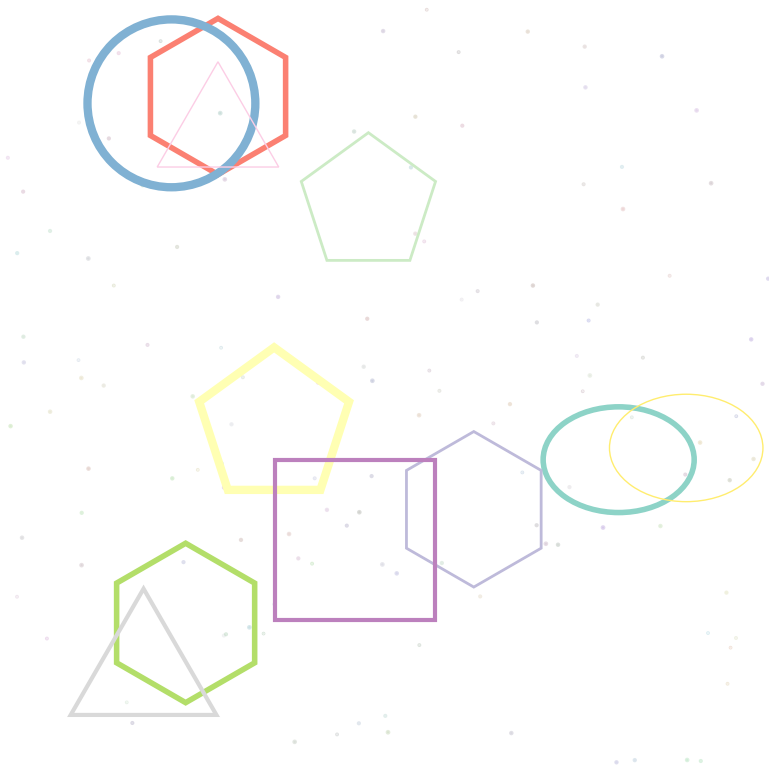[{"shape": "oval", "thickness": 2, "radius": 0.49, "center": [0.803, 0.403]}, {"shape": "pentagon", "thickness": 3, "radius": 0.51, "center": [0.356, 0.447]}, {"shape": "hexagon", "thickness": 1, "radius": 0.5, "center": [0.615, 0.339]}, {"shape": "hexagon", "thickness": 2, "radius": 0.51, "center": [0.283, 0.875]}, {"shape": "circle", "thickness": 3, "radius": 0.54, "center": [0.223, 0.866]}, {"shape": "hexagon", "thickness": 2, "radius": 0.52, "center": [0.241, 0.191]}, {"shape": "triangle", "thickness": 0.5, "radius": 0.46, "center": [0.283, 0.829]}, {"shape": "triangle", "thickness": 1.5, "radius": 0.55, "center": [0.186, 0.126]}, {"shape": "square", "thickness": 1.5, "radius": 0.52, "center": [0.461, 0.298]}, {"shape": "pentagon", "thickness": 1, "radius": 0.46, "center": [0.478, 0.736]}, {"shape": "oval", "thickness": 0.5, "radius": 0.5, "center": [0.891, 0.418]}]